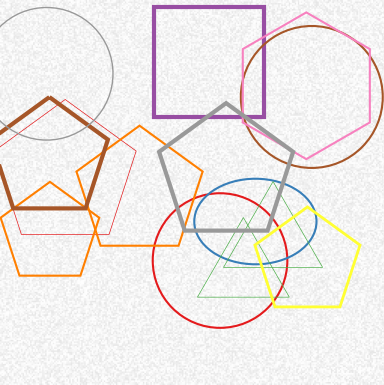[{"shape": "circle", "thickness": 1.5, "radius": 0.87, "center": [0.572, 0.323]}, {"shape": "pentagon", "thickness": 0.5, "radius": 0.97, "center": [0.169, 0.548]}, {"shape": "oval", "thickness": 1.5, "radius": 0.79, "center": [0.663, 0.425]}, {"shape": "triangle", "thickness": 0.5, "radius": 0.74, "center": [0.709, 0.38]}, {"shape": "triangle", "thickness": 0.5, "radius": 0.69, "center": [0.632, 0.297]}, {"shape": "square", "thickness": 3, "radius": 0.72, "center": [0.543, 0.838]}, {"shape": "pentagon", "thickness": 1.5, "radius": 0.86, "center": [0.362, 0.501]}, {"shape": "pentagon", "thickness": 1.5, "radius": 0.67, "center": [0.13, 0.393]}, {"shape": "pentagon", "thickness": 2, "radius": 0.72, "center": [0.799, 0.319]}, {"shape": "pentagon", "thickness": 3, "radius": 0.8, "center": [0.128, 0.588]}, {"shape": "circle", "thickness": 1.5, "radius": 0.92, "center": [0.81, 0.748]}, {"shape": "hexagon", "thickness": 1.5, "radius": 0.95, "center": [0.796, 0.777]}, {"shape": "circle", "thickness": 1, "radius": 0.86, "center": [0.121, 0.808]}, {"shape": "pentagon", "thickness": 3, "radius": 0.92, "center": [0.587, 0.549]}]